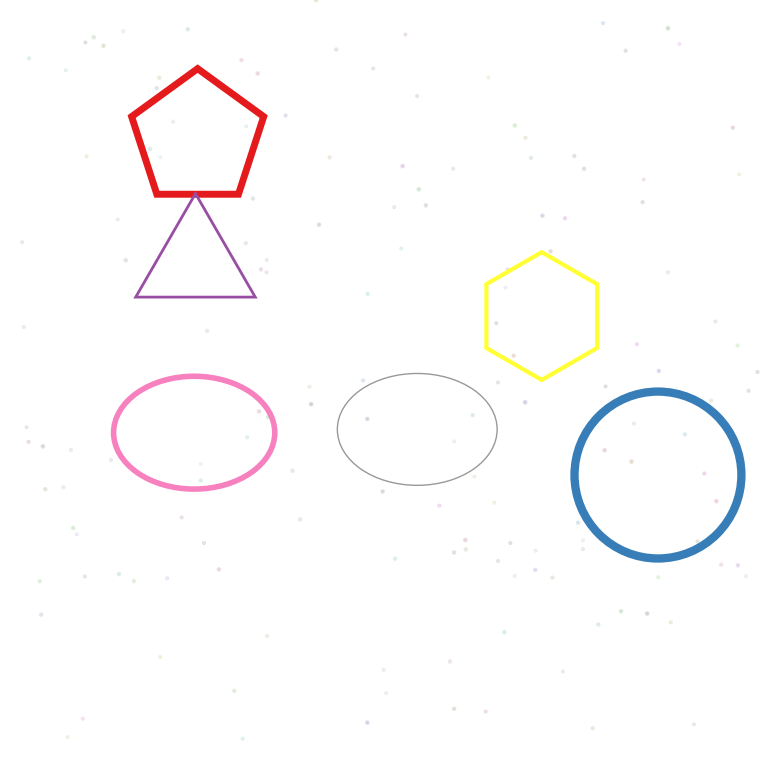[{"shape": "pentagon", "thickness": 2.5, "radius": 0.45, "center": [0.257, 0.821]}, {"shape": "circle", "thickness": 3, "radius": 0.54, "center": [0.854, 0.383]}, {"shape": "triangle", "thickness": 1, "radius": 0.45, "center": [0.254, 0.659]}, {"shape": "hexagon", "thickness": 1.5, "radius": 0.41, "center": [0.704, 0.59]}, {"shape": "oval", "thickness": 2, "radius": 0.52, "center": [0.252, 0.438]}, {"shape": "oval", "thickness": 0.5, "radius": 0.52, "center": [0.542, 0.442]}]